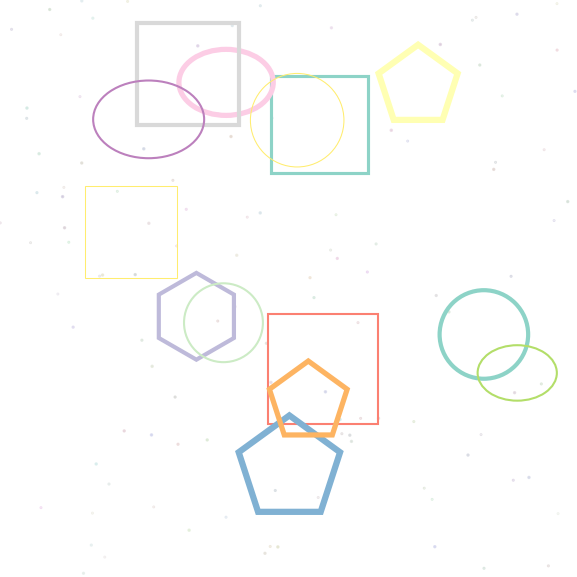[{"shape": "circle", "thickness": 2, "radius": 0.38, "center": [0.838, 0.42]}, {"shape": "square", "thickness": 1.5, "radius": 0.42, "center": [0.553, 0.783]}, {"shape": "pentagon", "thickness": 3, "radius": 0.36, "center": [0.724, 0.85]}, {"shape": "hexagon", "thickness": 2, "radius": 0.38, "center": [0.34, 0.451]}, {"shape": "square", "thickness": 1, "radius": 0.48, "center": [0.559, 0.361]}, {"shape": "pentagon", "thickness": 3, "radius": 0.46, "center": [0.501, 0.187]}, {"shape": "pentagon", "thickness": 2.5, "radius": 0.35, "center": [0.534, 0.303]}, {"shape": "oval", "thickness": 1, "radius": 0.34, "center": [0.896, 0.353]}, {"shape": "oval", "thickness": 2.5, "radius": 0.41, "center": [0.391, 0.856]}, {"shape": "square", "thickness": 2, "radius": 0.44, "center": [0.326, 0.871]}, {"shape": "oval", "thickness": 1, "radius": 0.48, "center": [0.257, 0.792]}, {"shape": "circle", "thickness": 1, "radius": 0.34, "center": [0.387, 0.44]}, {"shape": "square", "thickness": 0.5, "radius": 0.4, "center": [0.226, 0.597]}, {"shape": "circle", "thickness": 0.5, "radius": 0.4, "center": [0.515, 0.791]}]